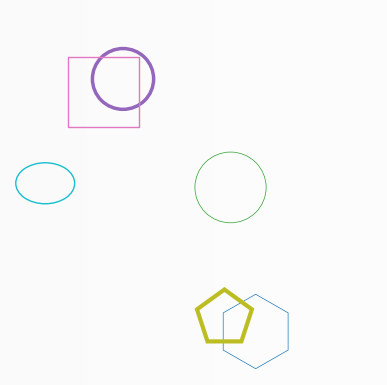[{"shape": "hexagon", "thickness": 0.5, "radius": 0.48, "center": [0.66, 0.139]}, {"shape": "circle", "thickness": 0.5, "radius": 0.46, "center": [0.595, 0.513]}, {"shape": "circle", "thickness": 2.5, "radius": 0.39, "center": [0.317, 0.795]}, {"shape": "square", "thickness": 1, "radius": 0.46, "center": [0.268, 0.761]}, {"shape": "pentagon", "thickness": 3, "radius": 0.37, "center": [0.579, 0.174]}, {"shape": "oval", "thickness": 1, "radius": 0.38, "center": [0.117, 0.524]}]